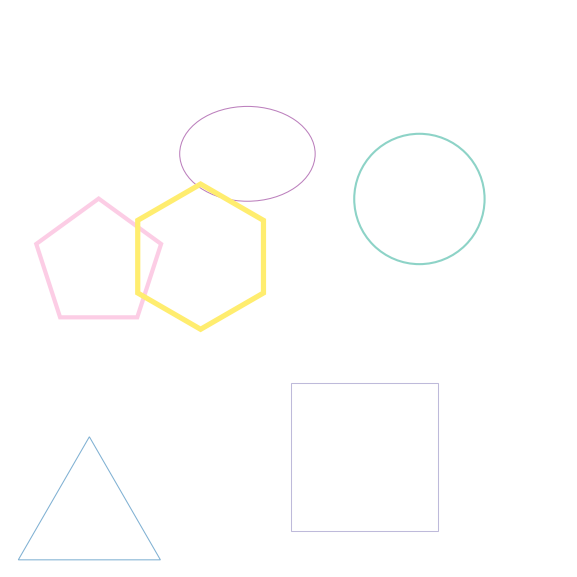[{"shape": "circle", "thickness": 1, "radius": 0.56, "center": [0.726, 0.655]}, {"shape": "square", "thickness": 0.5, "radius": 0.64, "center": [0.631, 0.208]}, {"shape": "triangle", "thickness": 0.5, "radius": 0.71, "center": [0.155, 0.101]}, {"shape": "pentagon", "thickness": 2, "radius": 0.57, "center": [0.171, 0.542]}, {"shape": "oval", "thickness": 0.5, "radius": 0.59, "center": [0.428, 0.733]}, {"shape": "hexagon", "thickness": 2.5, "radius": 0.63, "center": [0.347, 0.555]}]